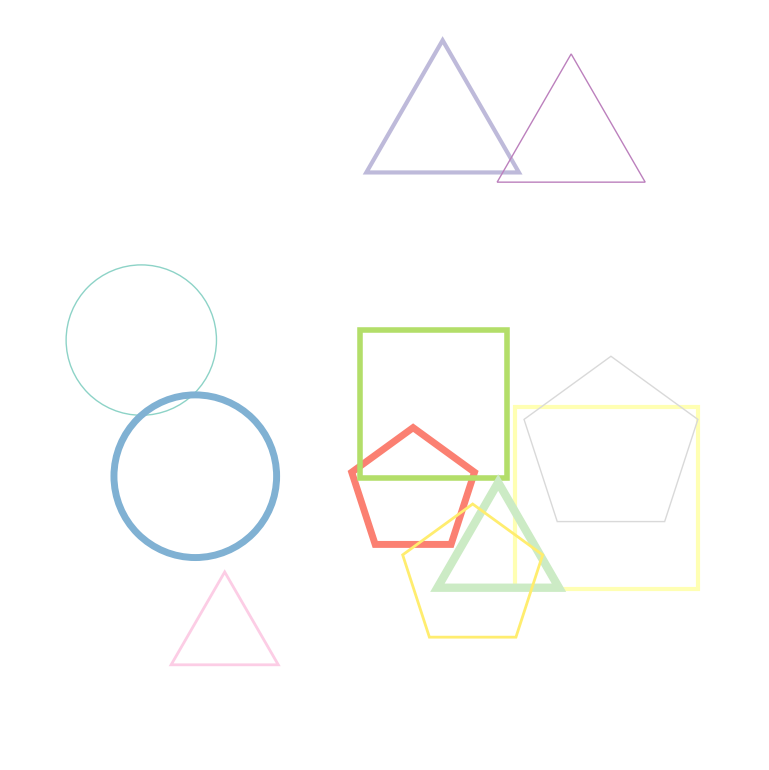[{"shape": "circle", "thickness": 0.5, "radius": 0.49, "center": [0.184, 0.558]}, {"shape": "square", "thickness": 1.5, "radius": 0.59, "center": [0.788, 0.353]}, {"shape": "triangle", "thickness": 1.5, "radius": 0.57, "center": [0.575, 0.833]}, {"shape": "pentagon", "thickness": 2.5, "radius": 0.42, "center": [0.537, 0.361]}, {"shape": "circle", "thickness": 2.5, "radius": 0.53, "center": [0.254, 0.382]}, {"shape": "square", "thickness": 2, "radius": 0.48, "center": [0.563, 0.476]}, {"shape": "triangle", "thickness": 1, "radius": 0.4, "center": [0.292, 0.177]}, {"shape": "pentagon", "thickness": 0.5, "radius": 0.59, "center": [0.793, 0.419]}, {"shape": "triangle", "thickness": 0.5, "radius": 0.56, "center": [0.742, 0.819]}, {"shape": "triangle", "thickness": 3, "radius": 0.46, "center": [0.647, 0.282]}, {"shape": "pentagon", "thickness": 1, "radius": 0.48, "center": [0.614, 0.25]}]